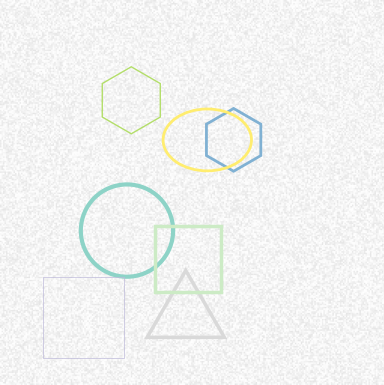[{"shape": "circle", "thickness": 3, "radius": 0.6, "center": [0.33, 0.401]}, {"shape": "square", "thickness": 0.5, "radius": 0.53, "center": [0.217, 0.175]}, {"shape": "hexagon", "thickness": 2, "radius": 0.41, "center": [0.607, 0.637]}, {"shape": "hexagon", "thickness": 1, "radius": 0.43, "center": [0.341, 0.739]}, {"shape": "triangle", "thickness": 2.5, "radius": 0.58, "center": [0.483, 0.182]}, {"shape": "square", "thickness": 2.5, "radius": 0.43, "center": [0.488, 0.327]}, {"shape": "oval", "thickness": 2, "radius": 0.57, "center": [0.538, 0.637]}]